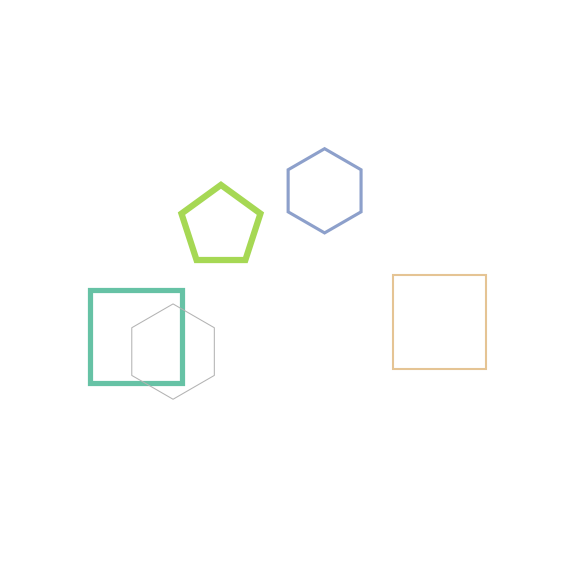[{"shape": "square", "thickness": 2.5, "radius": 0.4, "center": [0.236, 0.417]}, {"shape": "hexagon", "thickness": 1.5, "radius": 0.36, "center": [0.562, 0.669]}, {"shape": "pentagon", "thickness": 3, "radius": 0.36, "center": [0.383, 0.607]}, {"shape": "square", "thickness": 1, "radius": 0.4, "center": [0.761, 0.442]}, {"shape": "hexagon", "thickness": 0.5, "radius": 0.41, "center": [0.3, 0.39]}]